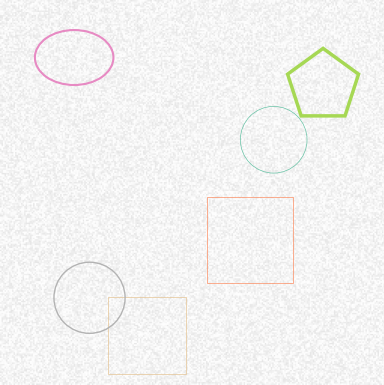[{"shape": "circle", "thickness": 0.5, "radius": 0.43, "center": [0.711, 0.637]}, {"shape": "square", "thickness": 0.5, "radius": 0.56, "center": [0.649, 0.376]}, {"shape": "oval", "thickness": 1.5, "radius": 0.51, "center": [0.193, 0.851]}, {"shape": "pentagon", "thickness": 2.5, "radius": 0.48, "center": [0.839, 0.777]}, {"shape": "square", "thickness": 0.5, "radius": 0.5, "center": [0.382, 0.129]}, {"shape": "circle", "thickness": 1, "radius": 0.46, "center": [0.233, 0.227]}]